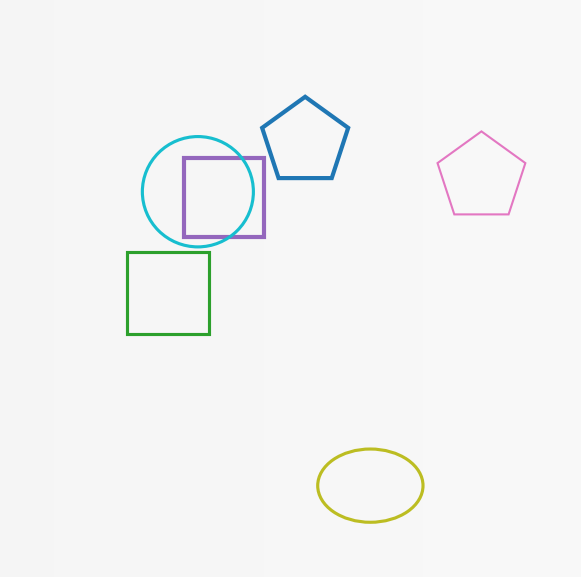[{"shape": "pentagon", "thickness": 2, "radius": 0.39, "center": [0.525, 0.754]}, {"shape": "square", "thickness": 1.5, "radius": 0.36, "center": [0.289, 0.492]}, {"shape": "square", "thickness": 2, "radius": 0.34, "center": [0.386, 0.657]}, {"shape": "pentagon", "thickness": 1, "radius": 0.4, "center": [0.828, 0.692]}, {"shape": "oval", "thickness": 1.5, "radius": 0.45, "center": [0.637, 0.158]}, {"shape": "circle", "thickness": 1.5, "radius": 0.48, "center": [0.34, 0.667]}]